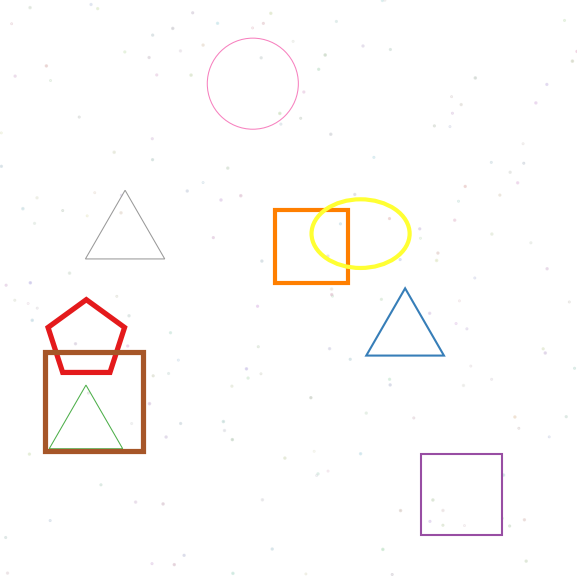[{"shape": "pentagon", "thickness": 2.5, "radius": 0.35, "center": [0.149, 0.411]}, {"shape": "triangle", "thickness": 1, "radius": 0.39, "center": [0.702, 0.422]}, {"shape": "triangle", "thickness": 0.5, "radius": 0.37, "center": [0.149, 0.259]}, {"shape": "square", "thickness": 1, "radius": 0.35, "center": [0.799, 0.143]}, {"shape": "square", "thickness": 2, "radius": 0.32, "center": [0.54, 0.573]}, {"shape": "oval", "thickness": 2, "radius": 0.42, "center": [0.624, 0.595]}, {"shape": "square", "thickness": 2.5, "radius": 0.43, "center": [0.163, 0.304]}, {"shape": "circle", "thickness": 0.5, "radius": 0.39, "center": [0.438, 0.854]}, {"shape": "triangle", "thickness": 0.5, "radius": 0.4, "center": [0.217, 0.59]}]